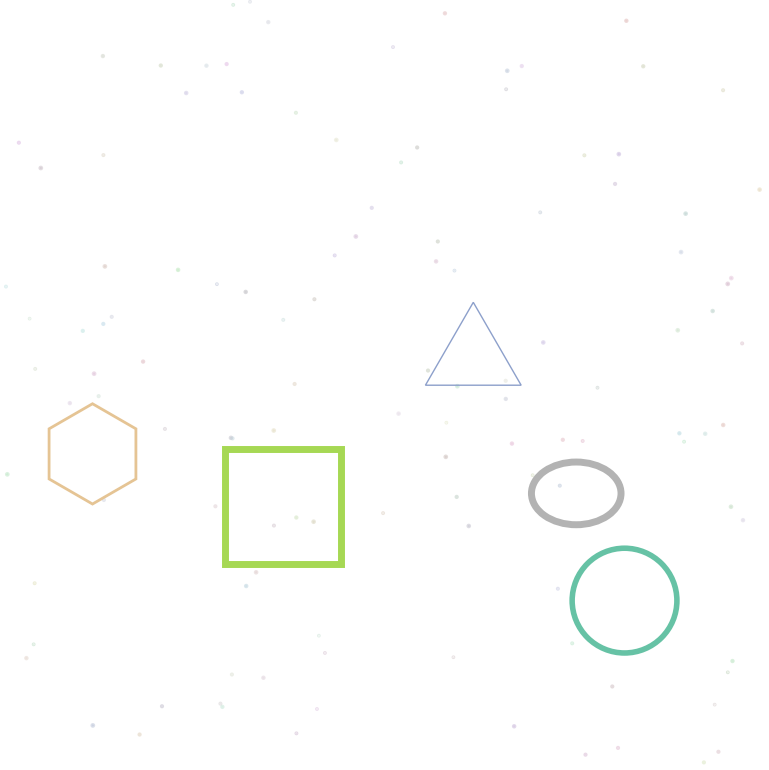[{"shape": "circle", "thickness": 2, "radius": 0.34, "center": [0.811, 0.22]}, {"shape": "triangle", "thickness": 0.5, "radius": 0.36, "center": [0.615, 0.536]}, {"shape": "square", "thickness": 2.5, "radius": 0.37, "center": [0.367, 0.343]}, {"shape": "hexagon", "thickness": 1, "radius": 0.33, "center": [0.12, 0.411]}, {"shape": "oval", "thickness": 2.5, "radius": 0.29, "center": [0.748, 0.359]}]